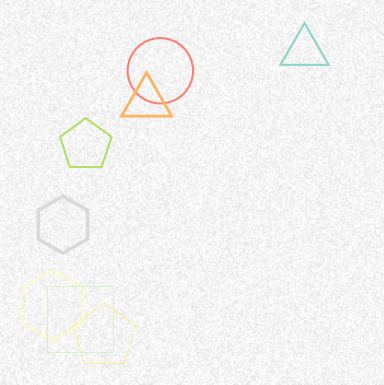[{"shape": "triangle", "thickness": 1.5, "radius": 0.36, "center": [0.791, 0.868]}, {"shape": "hexagon", "thickness": 1, "radius": 0.46, "center": [0.137, 0.206]}, {"shape": "circle", "thickness": 1.5, "radius": 0.42, "center": [0.417, 0.816]}, {"shape": "triangle", "thickness": 2, "radius": 0.38, "center": [0.381, 0.736]}, {"shape": "pentagon", "thickness": 1.5, "radius": 0.35, "center": [0.223, 0.623]}, {"shape": "hexagon", "thickness": 2.5, "radius": 0.37, "center": [0.163, 0.416]}, {"shape": "square", "thickness": 0.5, "radius": 0.43, "center": [0.207, 0.172]}, {"shape": "pentagon", "thickness": 0.5, "radius": 0.43, "center": [0.272, 0.126]}]